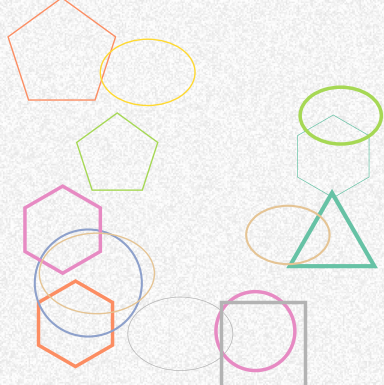[{"shape": "triangle", "thickness": 3, "radius": 0.63, "center": [0.862, 0.372]}, {"shape": "hexagon", "thickness": 0.5, "radius": 0.54, "center": [0.866, 0.594]}, {"shape": "hexagon", "thickness": 2.5, "radius": 0.55, "center": [0.196, 0.159]}, {"shape": "pentagon", "thickness": 1, "radius": 0.73, "center": [0.161, 0.859]}, {"shape": "circle", "thickness": 1.5, "radius": 0.7, "center": [0.229, 0.265]}, {"shape": "circle", "thickness": 2.5, "radius": 0.51, "center": [0.663, 0.14]}, {"shape": "hexagon", "thickness": 2.5, "radius": 0.57, "center": [0.163, 0.403]}, {"shape": "pentagon", "thickness": 1, "radius": 0.55, "center": [0.304, 0.596]}, {"shape": "oval", "thickness": 2.5, "radius": 0.53, "center": [0.885, 0.7]}, {"shape": "oval", "thickness": 1, "radius": 0.61, "center": [0.384, 0.812]}, {"shape": "oval", "thickness": 1.5, "radius": 0.54, "center": [0.748, 0.39]}, {"shape": "oval", "thickness": 1, "radius": 0.75, "center": [0.252, 0.29]}, {"shape": "square", "thickness": 2.5, "radius": 0.54, "center": [0.683, 0.106]}, {"shape": "oval", "thickness": 0.5, "radius": 0.68, "center": [0.468, 0.133]}]